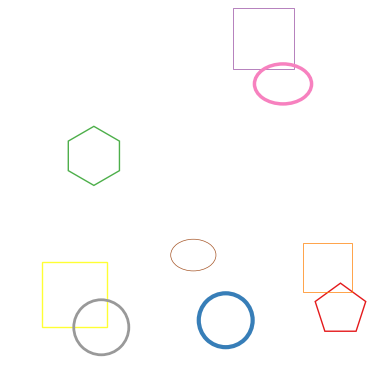[{"shape": "pentagon", "thickness": 1, "radius": 0.35, "center": [0.884, 0.195]}, {"shape": "circle", "thickness": 3, "radius": 0.35, "center": [0.586, 0.168]}, {"shape": "hexagon", "thickness": 1, "radius": 0.38, "center": [0.244, 0.595]}, {"shape": "square", "thickness": 0.5, "radius": 0.39, "center": [0.684, 0.9]}, {"shape": "square", "thickness": 0.5, "radius": 0.32, "center": [0.851, 0.306]}, {"shape": "square", "thickness": 1, "radius": 0.42, "center": [0.194, 0.236]}, {"shape": "oval", "thickness": 0.5, "radius": 0.29, "center": [0.502, 0.337]}, {"shape": "oval", "thickness": 2.5, "radius": 0.37, "center": [0.735, 0.782]}, {"shape": "circle", "thickness": 2, "radius": 0.36, "center": [0.263, 0.15]}]